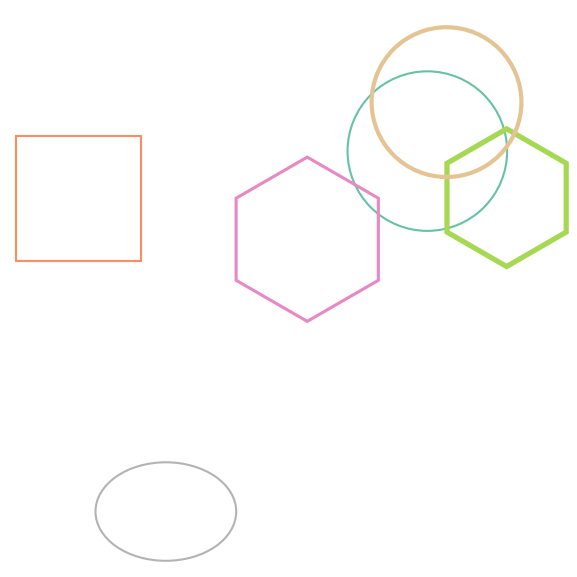[{"shape": "circle", "thickness": 1, "radius": 0.69, "center": [0.74, 0.737]}, {"shape": "square", "thickness": 1, "radius": 0.54, "center": [0.136, 0.656]}, {"shape": "hexagon", "thickness": 1.5, "radius": 0.71, "center": [0.532, 0.585]}, {"shape": "hexagon", "thickness": 2.5, "radius": 0.6, "center": [0.877, 0.657]}, {"shape": "circle", "thickness": 2, "radius": 0.65, "center": [0.773, 0.822]}, {"shape": "oval", "thickness": 1, "radius": 0.61, "center": [0.287, 0.113]}]